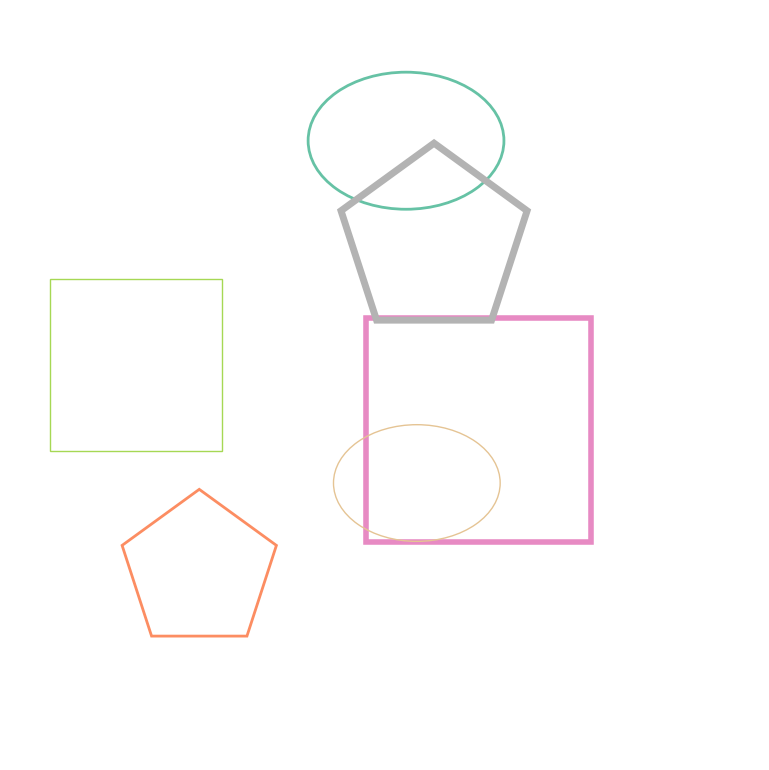[{"shape": "oval", "thickness": 1, "radius": 0.64, "center": [0.527, 0.817]}, {"shape": "pentagon", "thickness": 1, "radius": 0.53, "center": [0.259, 0.259]}, {"shape": "square", "thickness": 2, "radius": 0.73, "center": [0.621, 0.442]}, {"shape": "square", "thickness": 0.5, "radius": 0.56, "center": [0.177, 0.526]}, {"shape": "oval", "thickness": 0.5, "radius": 0.54, "center": [0.541, 0.373]}, {"shape": "pentagon", "thickness": 2.5, "radius": 0.64, "center": [0.564, 0.687]}]